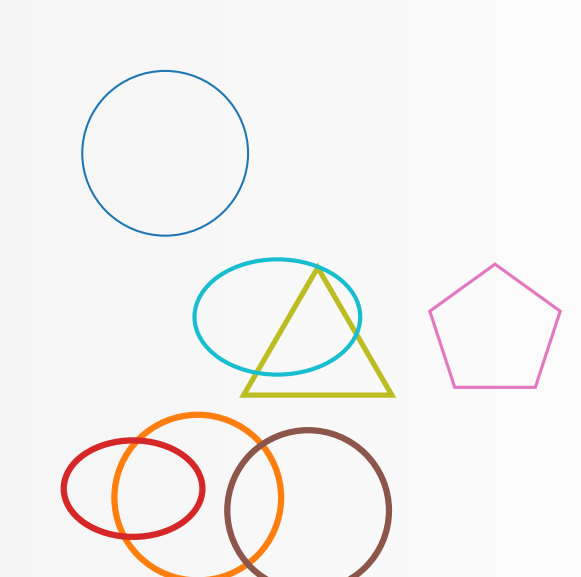[{"shape": "circle", "thickness": 1, "radius": 0.71, "center": [0.284, 0.734]}, {"shape": "circle", "thickness": 3, "radius": 0.72, "center": [0.34, 0.137]}, {"shape": "oval", "thickness": 3, "radius": 0.6, "center": [0.229, 0.153]}, {"shape": "circle", "thickness": 3, "radius": 0.7, "center": [0.53, 0.115]}, {"shape": "pentagon", "thickness": 1.5, "radius": 0.59, "center": [0.852, 0.424]}, {"shape": "triangle", "thickness": 2.5, "radius": 0.74, "center": [0.547, 0.389]}, {"shape": "oval", "thickness": 2, "radius": 0.71, "center": [0.477, 0.45]}]